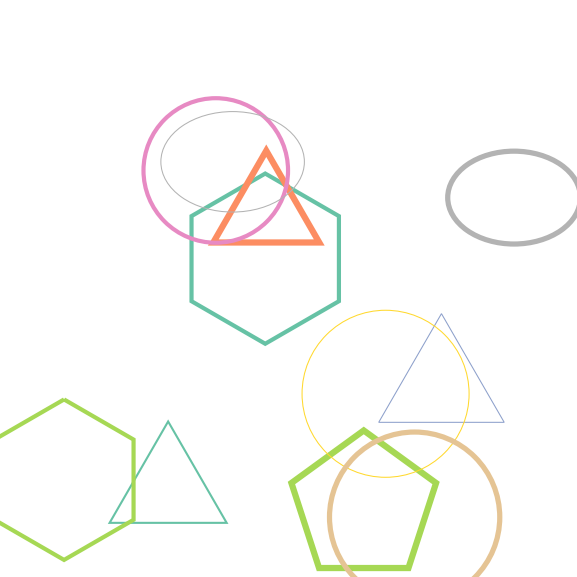[{"shape": "hexagon", "thickness": 2, "radius": 0.74, "center": [0.459, 0.551]}, {"shape": "triangle", "thickness": 1, "radius": 0.59, "center": [0.291, 0.152]}, {"shape": "triangle", "thickness": 3, "radius": 0.53, "center": [0.461, 0.632]}, {"shape": "triangle", "thickness": 0.5, "radius": 0.63, "center": [0.764, 0.331]}, {"shape": "circle", "thickness": 2, "radius": 0.63, "center": [0.374, 0.704]}, {"shape": "hexagon", "thickness": 2, "radius": 0.69, "center": [0.111, 0.169]}, {"shape": "pentagon", "thickness": 3, "radius": 0.66, "center": [0.63, 0.122]}, {"shape": "circle", "thickness": 0.5, "radius": 0.72, "center": [0.668, 0.317]}, {"shape": "circle", "thickness": 2.5, "radius": 0.74, "center": [0.718, 0.104]}, {"shape": "oval", "thickness": 2.5, "radius": 0.57, "center": [0.89, 0.657]}, {"shape": "oval", "thickness": 0.5, "radius": 0.62, "center": [0.403, 0.719]}]